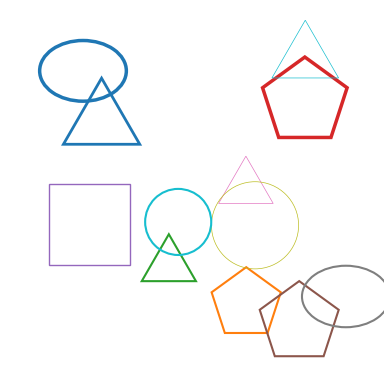[{"shape": "oval", "thickness": 2.5, "radius": 0.56, "center": [0.216, 0.816]}, {"shape": "triangle", "thickness": 2, "radius": 0.57, "center": [0.264, 0.682]}, {"shape": "pentagon", "thickness": 1.5, "radius": 0.47, "center": [0.64, 0.212]}, {"shape": "triangle", "thickness": 1.5, "radius": 0.41, "center": [0.439, 0.31]}, {"shape": "pentagon", "thickness": 2.5, "radius": 0.58, "center": [0.792, 0.736]}, {"shape": "square", "thickness": 1, "radius": 0.53, "center": [0.232, 0.418]}, {"shape": "pentagon", "thickness": 1.5, "radius": 0.54, "center": [0.777, 0.162]}, {"shape": "triangle", "thickness": 0.5, "radius": 0.41, "center": [0.639, 0.513]}, {"shape": "oval", "thickness": 1.5, "radius": 0.57, "center": [0.898, 0.23]}, {"shape": "circle", "thickness": 0.5, "radius": 0.57, "center": [0.662, 0.415]}, {"shape": "circle", "thickness": 1.5, "radius": 0.43, "center": [0.463, 0.424]}, {"shape": "triangle", "thickness": 0.5, "radius": 0.5, "center": [0.793, 0.847]}]